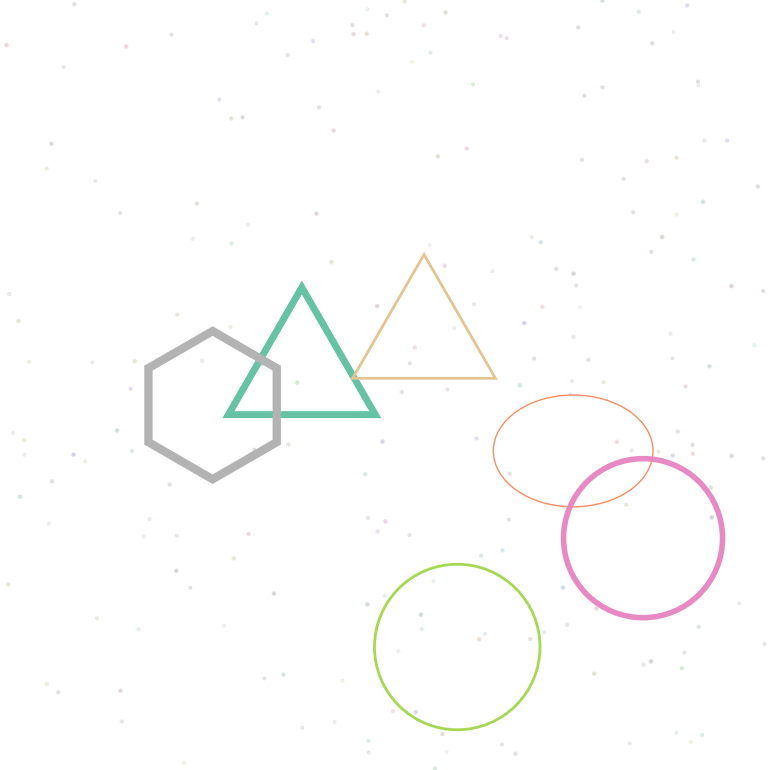[{"shape": "triangle", "thickness": 2.5, "radius": 0.55, "center": [0.392, 0.517]}, {"shape": "oval", "thickness": 0.5, "radius": 0.52, "center": [0.744, 0.414]}, {"shape": "circle", "thickness": 2, "radius": 0.52, "center": [0.835, 0.301]}, {"shape": "circle", "thickness": 1, "radius": 0.54, "center": [0.594, 0.16]}, {"shape": "triangle", "thickness": 1, "radius": 0.54, "center": [0.551, 0.562]}, {"shape": "hexagon", "thickness": 3, "radius": 0.48, "center": [0.276, 0.474]}]